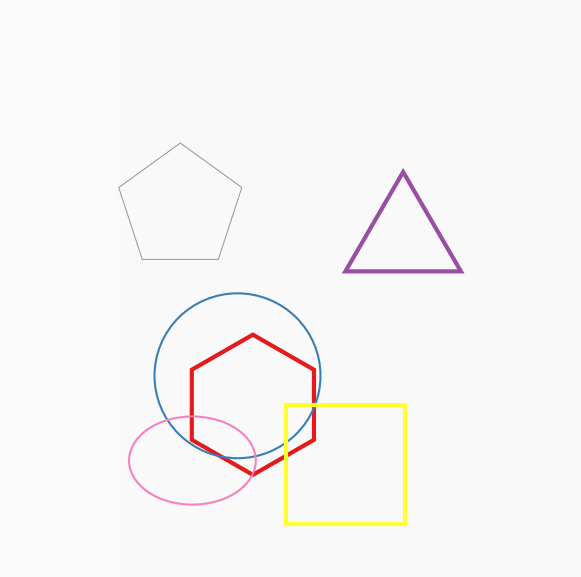[{"shape": "hexagon", "thickness": 2, "radius": 0.61, "center": [0.435, 0.298]}, {"shape": "circle", "thickness": 1, "radius": 0.71, "center": [0.409, 0.348]}, {"shape": "triangle", "thickness": 2, "radius": 0.57, "center": [0.694, 0.587]}, {"shape": "square", "thickness": 2, "radius": 0.51, "center": [0.594, 0.195]}, {"shape": "oval", "thickness": 1, "radius": 0.55, "center": [0.331, 0.202]}, {"shape": "pentagon", "thickness": 0.5, "radius": 0.56, "center": [0.31, 0.64]}]